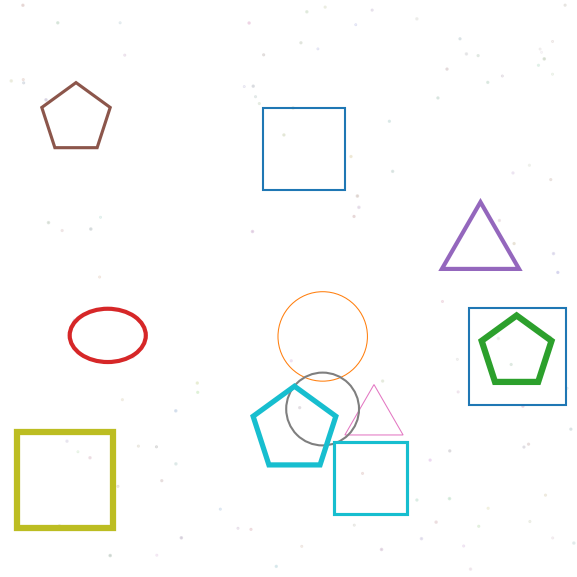[{"shape": "square", "thickness": 1, "radius": 0.35, "center": [0.527, 0.742]}, {"shape": "square", "thickness": 1, "radius": 0.42, "center": [0.896, 0.381]}, {"shape": "circle", "thickness": 0.5, "radius": 0.39, "center": [0.559, 0.417]}, {"shape": "pentagon", "thickness": 3, "radius": 0.32, "center": [0.895, 0.389]}, {"shape": "oval", "thickness": 2, "radius": 0.33, "center": [0.187, 0.418]}, {"shape": "triangle", "thickness": 2, "radius": 0.39, "center": [0.832, 0.572]}, {"shape": "pentagon", "thickness": 1.5, "radius": 0.31, "center": [0.132, 0.794]}, {"shape": "triangle", "thickness": 0.5, "radius": 0.29, "center": [0.648, 0.275]}, {"shape": "circle", "thickness": 1, "radius": 0.32, "center": [0.559, 0.291]}, {"shape": "square", "thickness": 3, "radius": 0.41, "center": [0.112, 0.168]}, {"shape": "square", "thickness": 1.5, "radius": 0.31, "center": [0.642, 0.172]}, {"shape": "pentagon", "thickness": 2.5, "radius": 0.38, "center": [0.51, 0.255]}]